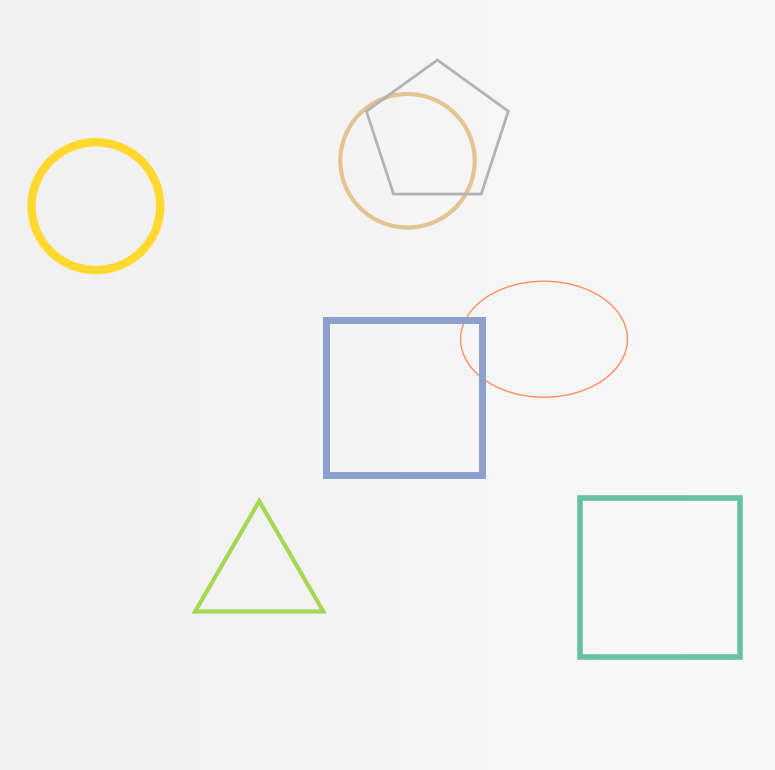[{"shape": "square", "thickness": 2, "radius": 0.52, "center": [0.851, 0.25]}, {"shape": "oval", "thickness": 0.5, "radius": 0.54, "center": [0.702, 0.559]}, {"shape": "square", "thickness": 2.5, "radius": 0.5, "center": [0.521, 0.484]}, {"shape": "triangle", "thickness": 1.5, "radius": 0.48, "center": [0.335, 0.254]}, {"shape": "circle", "thickness": 3, "radius": 0.42, "center": [0.124, 0.732]}, {"shape": "circle", "thickness": 1.5, "radius": 0.43, "center": [0.526, 0.791]}, {"shape": "pentagon", "thickness": 1, "radius": 0.48, "center": [0.564, 0.826]}]